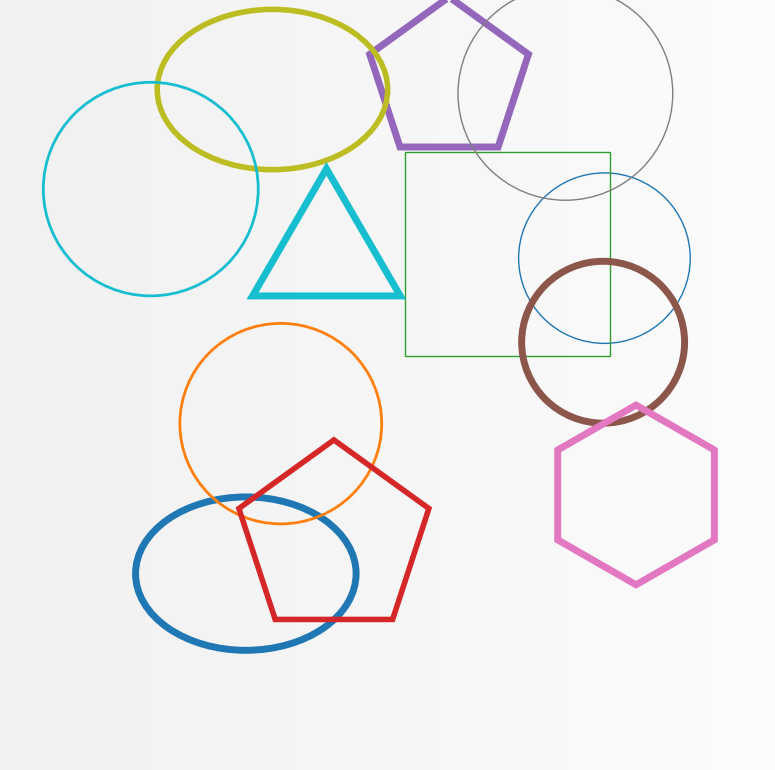[{"shape": "circle", "thickness": 0.5, "radius": 0.55, "center": [0.78, 0.665]}, {"shape": "oval", "thickness": 2.5, "radius": 0.71, "center": [0.317, 0.255]}, {"shape": "circle", "thickness": 1, "radius": 0.65, "center": [0.362, 0.45]}, {"shape": "square", "thickness": 0.5, "radius": 0.66, "center": [0.654, 0.67]}, {"shape": "pentagon", "thickness": 2, "radius": 0.64, "center": [0.431, 0.3]}, {"shape": "pentagon", "thickness": 2.5, "radius": 0.54, "center": [0.579, 0.896]}, {"shape": "circle", "thickness": 2.5, "radius": 0.53, "center": [0.778, 0.556]}, {"shape": "hexagon", "thickness": 2.5, "radius": 0.58, "center": [0.821, 0.357]}, {"shape": "circle", "thickness": 0.5, "radius": 0.69, "center": [0.73, 0.879]}, {"shape": "oval", "thickness": 2, "radius": 0.74, "center": [0.352, 0.884]}, {"shape": "circle", "thickness": 1, "radius": 0.69, "center": [0.195, 0.754]}, {"shape": "triangle", "thickness": 2.5, "radius": 0.55, "center": [0.421, 0.671]}]